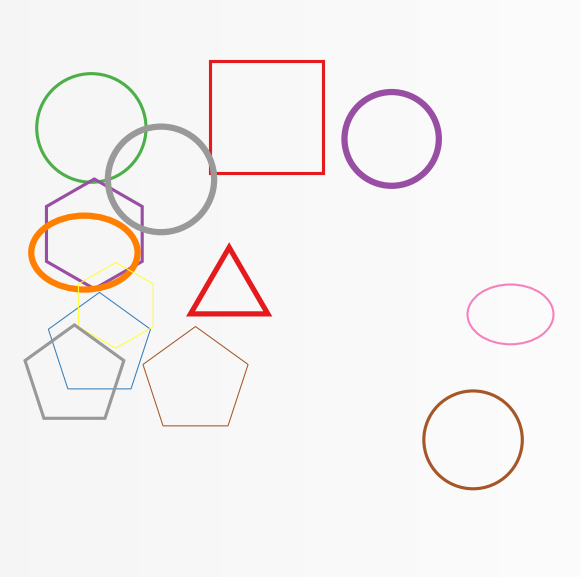[{"shape": "square", "thickness": 1.5, "radius": 0.48, "center": [0.459, 0.796]}, {"shape": "triangle", "thickness": 2.5, "radius": 0.38, "center": [0.394, 0.494]}, {"shape": "pentagon", "thickness": 0.5, "radius": 0.46, "center": [0.171, 0.4]}, {"shape": "circle", "thickness": 1.5, "radius": 0.47, "center": [0.157, 0.778]}, {"shape": "hexagon", "thickness": 1.5, "radius": 0.48, "center": [0.162, 0.594]}, {"shape": "circle", "thickness": 3, "radius": 0.41, "center": [0.674, 0.759]}, {"shape": "oval", "thickness": 3, "radius": 0.46, "center": [0.145, 0.562]}, {"shape": "hexagon", "thickness": 0.5, "radius": 0.37, "center": [0.199, 0.47]}, {"shape": "pentagon", "thickness": 0.5, "radius": 0.48, "center": [0.336, 0.339]}, {"shape": "circle", "thickness": 1.5, "radius": 0.42, "center": [0.814, 0.237]}, {"shape": "oval", "thickness": 1, "radius": 0.37, "center": [0.878, 0.455]}, {"shape": "circle", "thickness": 3, "radius": 0.46, "center": [0.277, 0.689]}, {"shape": "pentagon", "thickness": 1.5, "radius": 0.45, "center": [0.128, 0.347]}]